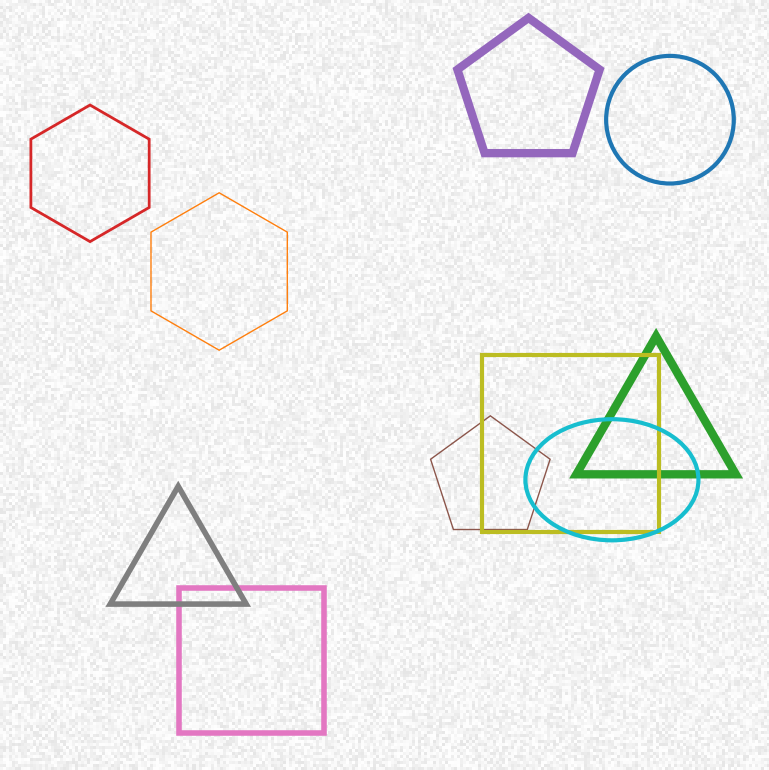[{"shape": "circle", "thickness": 1.5, "radius": 0.41, "center": [0.87, 0.845]}, {"shape": "hexagon", "thickness": 0.5, "radius": 0.51, "center": [0.285, 0.647]}, {"shape": "triangle", "thickness": 3, "radius": 0.6, "center": [0.852, 0.444]}, {"shape": "hexagon", "thickness": 1, "radius": 0.44, "center": [0.117, 0.775]}, {"shape": "pentagon", "thickness": 3, "radius": 0.49, "center": [0.686, 0.88]}, {"shape": "pentagon", "thickness": 0.5, "radius": 0.41, "center": [0.637, 0.378]}, {"shape": "square", "thickness": 2, "radius": 0.47, "center": [0.326, 0.143]}, {"shape": "triangle", "thickness": 2, "radius": 0.51, "center": [0.231, 0.266]}, {"shape": "square", "thickness": 1.5, "radius": 0.58, "center": [0.741, 0.424]}, {"shape": "oval", "thickness": 1.5, "radius": 0.56, "center": [0.795, 0.377]}]